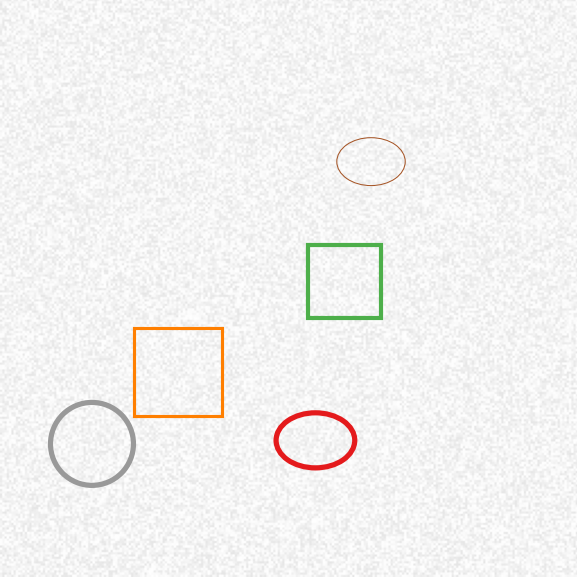[{"shape": "oval", "thickness": 2.5, "radius": 0.34, "center": [0.546, 0.237]}, {"shape": "square", "thickness": 2, "radius": 0.31, "center": [0.597, 0.512]}, {"shape": "square", "thickness": 1.5, "radius": 0.38, "center": [0.308, 0.355]}, {"shape": "oval", "thickness": 0.5, "radius": 0.3, "center": [0.642, 0.719]}, {"shape": "circle", "thickness": 2.5, "radius": 0.36, "center": [0.159, 0.23]}]